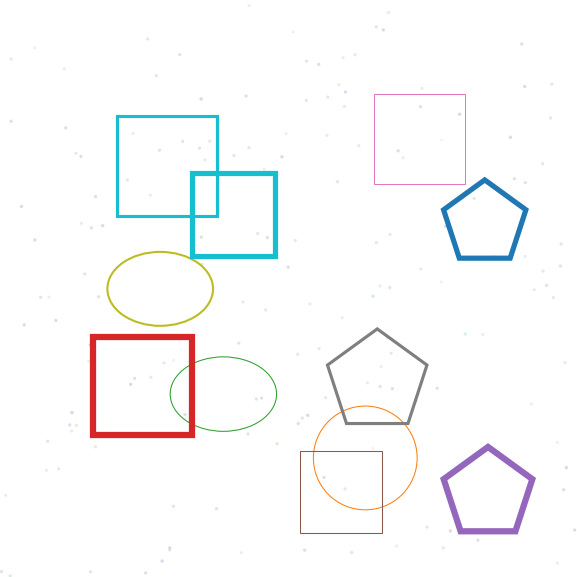[{"shape": "pentagon", "thickness": 2.5, "radius": 0.37, "center": [0.839, 0.613]}, {"shape": "circle", "thickness": 0.5, "radius": 0.45, "center": [0.633, 0.206]}, {"shape": "oval", "thickness": 0.5, "radius": 0.46, "center": [0.387, 0.317]}, {"shape": "square", "thickness": 3, "radius": 0.42, "center": [0.247, 0.33]}, {"shape": "pentagon", "thickness": 3, "radius": 0.4, "center": [0.845, 0.144]}, {"shape": "square", "thickness": 0.5, "radius": 0.35, "center": [0.59, 0.147]}, {"shape": "square", "thickness": 0.5, "radius": 0.39, "center": [0.726, 0.758]}, {"shape": "pentagon", "thickness": 1.5, "radius": 0.45, "center": [0.653, 0.339]}, {"shape": "oval", "thickness": 1, "radius": 0.46, "center": [0.277, 0.499]}, {"shape": "square", "thickness": 1.5, "radius": 0.43, "center": [0.289, 0.712]}, {"shape": "square", "thickness": 2.5, "radius": 0.36, "center": [0.404, 0.627]}]